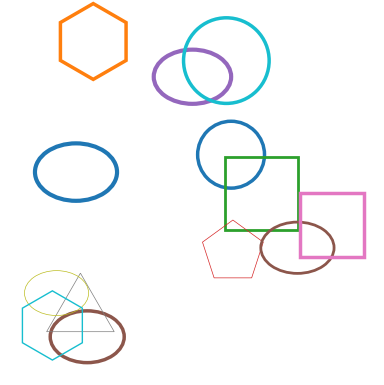[{"shape": "oval", "thickness": 3, "radius": 0.53, "center": [0.197, 0.553]}, {"shape": "circle", "thickness": 2.5, "radius": 0.43, "center": [0.6, 0.598]}, {"shape": "hexagon", "thickness": 2.5, "radius": 0.49, "center": [0.242, 0.892]}, {"shape": "square", "thickness": 2, "radius": 0.47, "center": [0.679, 0.497]}, {"shape": "pentagon", "thickness": 0.5, "radius": 0.41, "center": [0.605, 0.345]}, {"shape": "oval", "thickness": 3, "radius": 0.5, "center": [0.5, 0.801]}, {"shape": "oval", "thickness": 2, "radius": 0.48, "center": [0.773, 0.357]}, {"shape": "oval", "thickness": 2.5, "radius": 0.48, "center": [0.227, 0.125]}, {"shape": "square", "thickness": 2.5, "radius": 0.42, "center": [0.862, 0.417]}, {"shape": "triangle", "thickness": 0.5, "radius": 0.51, "center": [0.209, 0.189]}, {"shape": "oval", "thickness": 0.5, "radius": 0.42, "center": [0.147, 0.239]}, {"shape": "hexagon", "thickness": 1, "radius": 0.45, "center": [0.136, 0.155]}, {"shape": "circle", "thickness": 2.5, "radius": 0.56, "center": [0.588, 0.843]}]